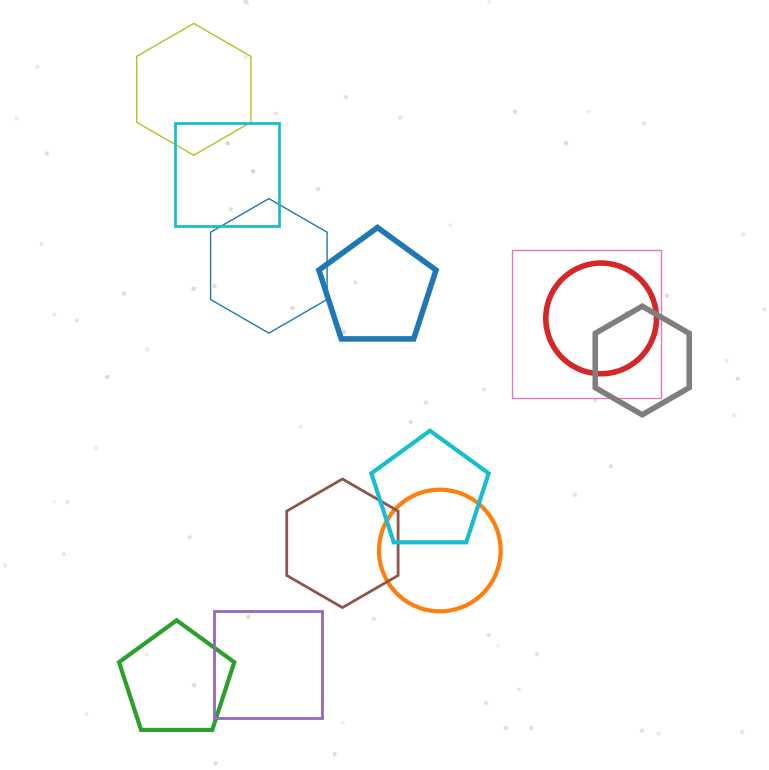[{"shape": "pentagon", "thickness": 2, "radius": 0.4, "center": [0.49, 0.625]}, {"shape": "hexagon", "thickness": 0.5, "radius": 0.44, "center": [0.349, 0.655]}, {"shape": "circle", "thickness": 1.5, "radius": 0.39, "center": [0.571, 0.285]}, {"shape": "pentagon", "thickness": 1.5, "radius": 0.39, "center": [0.229, 0.116]}, {"shape": "circle", "thickness": 2, "radius": 0.36, "center": [0.781, 0.587]}, {"shape": "square", "thickness": 1, "radius": 0.35, "center": [0.348, 0.137]}, {"shape": "hexagon", "thickness": 1, "radius": 0.42, "center": [0.445, 0.294]}, {"shape": "square", "thickness": 0.5, "radius": 0.48, "center": [0.761, 0.579]}, {"shape": "hexagon", "thickness": 2, "radius": 0.35, "center": [0.834, 0.532]}, {"shape": "hexagon", "thickness": 0.5, "radius": 0.43, "center": [0.252, 0.884]}, {"shape": "pentagon", "thickness": 1.5, "radius": 0.4, "center": [0.558, 0.361]}, {"shape": "square", "thickness": 1, "radius": 0.34, "center": [0.295, 0.774]}]